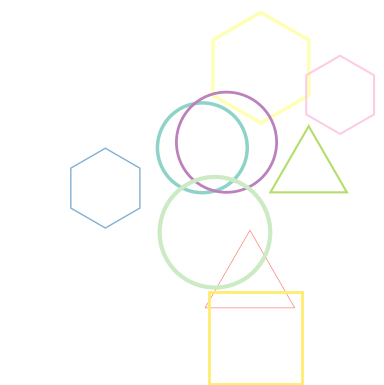[{"shape": "circle", "thickness": 2.5, "radius": 0.58, "center": [0.526, 0.616]}, {"shape": "hexagon", "thickness": 2.5, "radius": 0.72, "center": [0.678, 0.824]}, {"shape": "triangle", "thickness": 0.5, "radius": 0.67, "center": [0.649, 0.268]}, {"shape": "hexagon", "thickness": 1, "radius": 0.52, "center": [0.274, 0.511]}, {"shape": "triangle", "thickness": 1.5, "radius": 0.57, "center": [0.802, 0.558]}, {"shape": "hexagon", "thickness": 1.5, "radius": 0.51, "center": [0.883, 0.754]}, {"shape": "circle", "thickness": 2, "radius": 0.65, "center": [0.588, 0.631]}, {"shape": "circle", "thickness": 3, "radius": 0.72, "center": [0.558, 0.397]}, {"shape": "square", "thickness": 2, "radius": 0.6, "center": [0.665, 0.122]}]